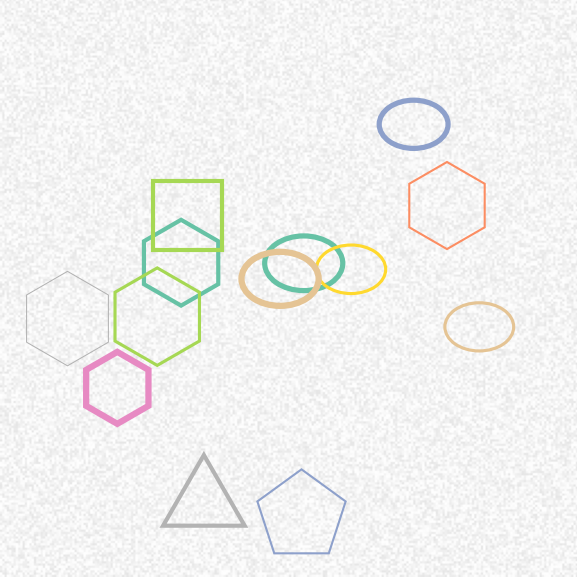[{"shape": "oval", "thickness": 2.5, "radius": 0.34, "center": [0.526, 0.543]}, {"shape": "hexagon", "thickness": 2, "radius": 0.37, "center": [0.314, 0.544]}, {"shape": "hexagon", "thickness": 1, "radius": 0.38, "center": [0.774, 0.643]}, {"shape": "pentagon", "thickness": 1, "radius": 0.4, "center": [0.522, 0.106]}, {"shape": "oval", "thickness": 2.5, "radius": 0.3, "center": [0.716, 0.784]}, {"shape": "hexagon", "thickness": 3, "radius": 0.31, "center": [0.203, 0.328]}, {"shape": "hexagon", "thickness": 1.5, "radius": 0.42, "center": [0.272, 0.451]}, {"shape": "square", "thickness": 2, "radius": 0.3, "center": [0.325, 0.627]}, {"shape": "oval", "thickness": 1.5, "radius": 0.3, "center": [0.608, 0.533]}, {"shape": "oval", "thickness": 1.5, "radius": 0.3, "center": [0.83, 0.433]}, {"shape": "oval", "thickness": 3, "radius": 0.33, "center": [0.485, 0.516]}, {"shape": "hexagon", "thickness": 0.5, "radius": 0.41, "center": [0.117, 0.447]}, {"shape": "triangle", "thickness": 2, "radius": 0.41, "center": [0.353, 0.13]}]